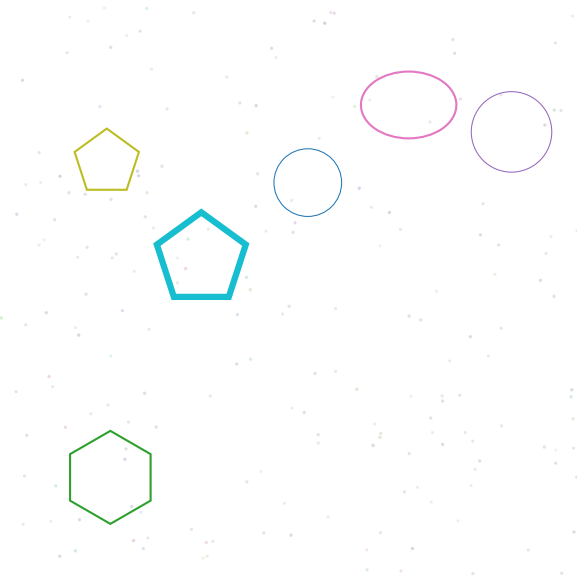[{"shape": "circle", "thickness": 0.5, "radius": 0.29, "center": [0.533, 0.683]}, {"shape": "hexagon", "thickness": 1, "radius": 0.4, "center": [0.191, 0.172]}, {"shape": "circle", "thickness": 0.5, "radius": 0.35, "center": [0.886, 0.771]}, {"shape": "oval", "thickness": 1, "radius": 0.41, "center": [0.708, 0.817]}, {"shape": "pentagon", "thickness": 1, "radius": 0.29, "center": [0.185, 0.718]}, {"shape": "pentagon", "thickness": 3, "radius": 0.4, "center": [0.349, 0.551]}]